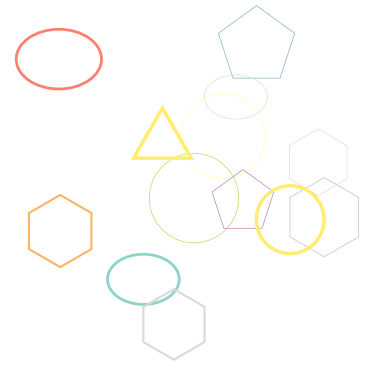[{"shape": "oval", "thickness": 2, "radius": 0.47, "center": [0.372, 0.274]}, {"shape": "circle", "thickness": 0.5, "radius": 0.55, "center": [0.579, 0.646]}, {"shape": "hexagon", "thickness": 0.5, "radius": 0.51, "center": [0.842, 0.436]}, {"shape": "oval", "thickness": 2, "radius": 0.55, "center": [0.153, 0.846]}, {"shape": "pentagon", "thickness": 0.5, "radius": 0.52, "center": [0.666, 0.881]}, {"shape": "hexagon", "thickness": 1.5, "radius": 0.47, "center": [0.156, 0.4]}, {"shape": "circle", "thickness": 0.5, "radius": 0.58, "center": [0.504, 0.485]}, {"shape": "hexagon", "thickness": 0.5, "radius": 0.43, "center": [0.826, 0.579]}, {"shape": "hexagon", "thickness": 1.5, "radius": 0.46, "center": [0.452, 0.157]}, {"shape": "pentagon", "thickness": 0.5, "radius": 0.42, "center": [0.631, 0.475]}, {"shape": "oval", "thickness": 0.5, "radius": 0.41, "center": [0.613, 0.748]}, {"shape": "circle", "thickness": 2.5, "radius": 0.44, "center": [0.754, 0.43]}, {"shape": "triangle", "thickness": 2.5, "radius": 0.43, "center": [0.422, 0.633]}]